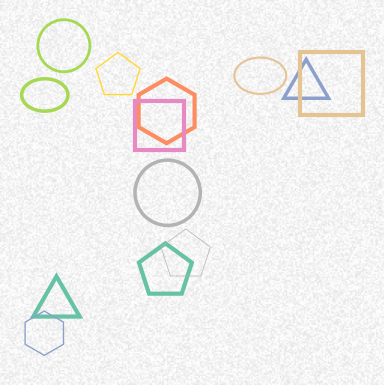[{"shape": "pentagon", "thickness": 3, "radius": 0.36, "center": [0.43, 0.296]}, {"shape": "triangle", "thickness": 3, "radius": 0.35, "center": [0.147, 0.213]}, {"shape": "hexagon", "thickness": 3, "radius": 0.42, "center": [0.433, 0.712]}, {"shape": "hexagon", "thickness": 1, "radius": 0.29, "center": [0.115, 0.135]}, {"shape": "triangle", "thickness": 2.5, "radius": 0.34, "center": [0.795, 0.778]}, {"shape": "square", "thickness": 3, "radius": 0.32, "center": [0.414, 0.674]}, {"shape": "circle", "thickness": 2, "radius": 0.34, "center": [0.166, 0.881]}, {"shape": "oval", "thickness": 2.5, "radius": 0.3, "center": [0.116, 0.753]}, {"shape": "pentagon", "thickness": 1, "radius": 0.3, "center": [0.307, 0.803]}, {"shape": "square", "thickness": 3, "radius": 0.41, "center": [0.862, 0.782]}, {"shape": "oval", "thickness": 1.5, "radius": 0.34, "center": [0.676, 0.803]}, {"shape": "circle", "thickness": 2.5, "radius": 0.42, "center": [0.435, 0.499]}, {"shape": "pentagon", "thickness": 0.5, "radius": 0.34, "center": [0.482, 0.338]}]